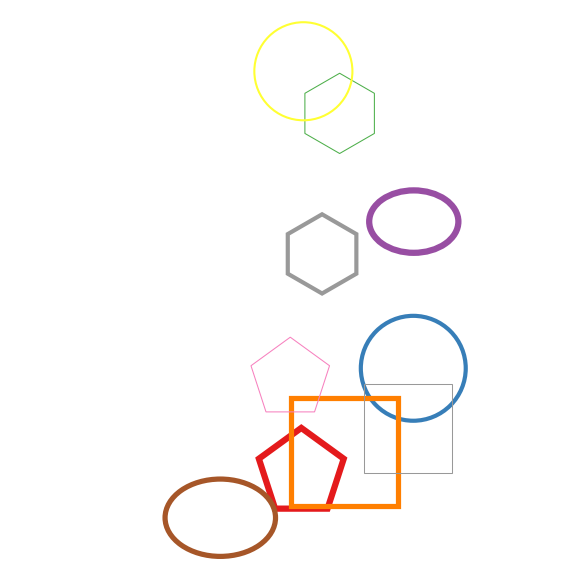[{"shape": "pentagon", "thickness": 3, "radius": 0.39, "center": [0.522, 0.181]}, {"shape": "circle", "thickness": 2, "radius": 0.45, "center": [0.716, 0.361]}, {"shape": "hexagon", "thickness": 0.5, "radius": 0.35, "center": [0.588, 0.803]}, {"shape": "oval", "thickness": 3, "radius": 0.39, "center": [0.717, 0.615]}, {"shape": "square", "thickness": 2.5, "radius": 0.47, "center": [0.596, 0.217]}, {"shape": "circle", "thickness": 1, "radius": 0.42, "center": [0.525, 0.876]}, {"shape": "oval", "thickness": 2.5, "radius": 0.48, "center": [0.381, 0.103]}, {"shape": "pentagon", "thickness": 0.5, "radius": 0.36, "center": [0.503, 0.344]}, {"shape": "square", "thickness": 0.5, "radius": 0.38, "center": [0.707, 0.257]}, {"shape": "hexagon", "thickness": 2, "radius": 0.34, "center": [0.558, 0.559]}]